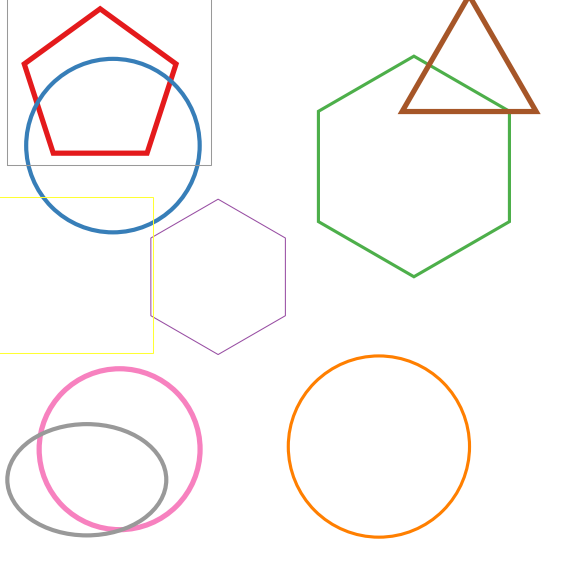[{"shape": "pentagon", "thickness": 2.5, "radius": 0.69, "center": [0.173, 0.846]}, {"shape": "circle", "thickness": 2, "radius": 0.75, "center": [0.196, 0.747]}, {"shape": "hexagon", "thickness": 1.5, "radius": 0.95, "center": [0.717, 0.711]}, {"shape": "hexagon", "thickness": 0.5, "radius": 0.67, "center": [0.378, 0.52]}, {"shape": "circle", "thickness": 1.5, "radius": 0.78, "center": [0.656, 0.226]}, {"shape": "square", "thickness": 0.5, "radius": 0.67, "center": [0.131, 0.523]}, {"shape": "triangle", "thickness": 2.5, "radius": 0.67, "center": [0.812, 0.873]}, {"shape": "circle", "thickness": 2.5, "radius": 0.7, "center": [0.207, 0.221]}, {"shape": "oval", "thickness": 2, "radius": 0.69, "center": [0.15, 0.168]}, {"shape": "square", "thickness": 0.5, "radius": 0.88, "center": [0.188, 0.89]}]